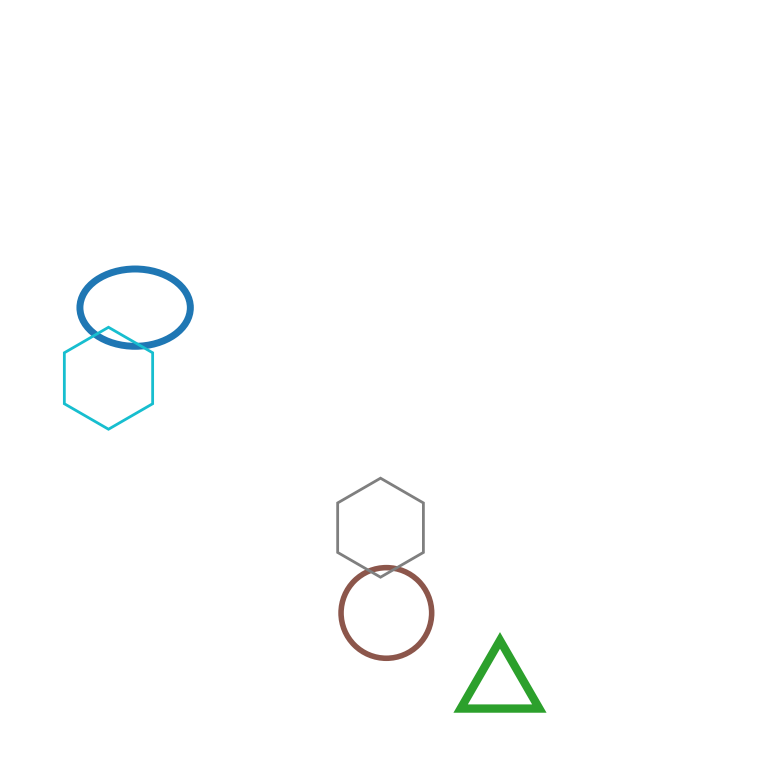[{"shape": "oval", "thickness": 2.5, "radius": 0.36, "center": [0.175, 0.6]}, {"shape": "triangle", "thickness": 3, "radius": 0.3, "center": [0.649, 0.109]}, {"shape": "circle", "thickness": 2, "radius": 0.29, "center": [0.502, 0.204]}, {"shape": "hexagon", "thickness": 1, "radius": 0.32, "center": [0.494, 0.315]}, {"shape": "hexagon", "thickness": 1, "radius": 0.33, "center": [0.141, 0.509]}]